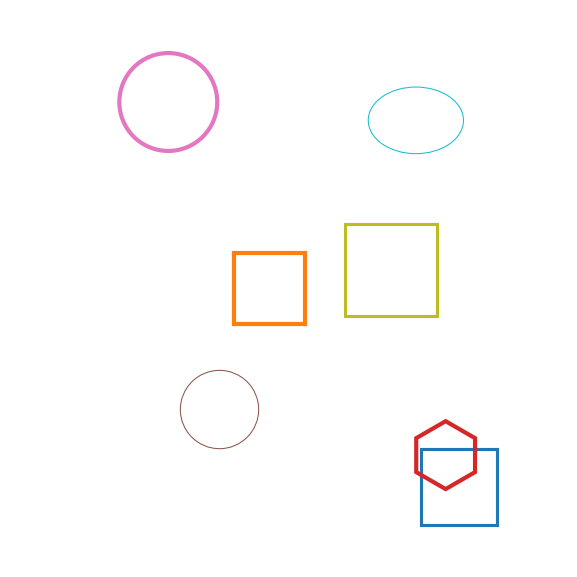[{"shape": "square", "thickness": 1.5, "radius": 0.33, "center": [0.795, 0.155]}, {"shape": "square", "thickness": 2, "radius": 0.31, "center": [0.467, 0.5]}, {"shape": "hexagon", "thickness": 2, "radius": 0.29, "center": [0.772, 0.211]}, {"shape": "circle", "thickness": 0.5, "radius": 0.34, "center": [0.38, 0.29]}, {"shape": "circle", "thickness": 2, "radius": 0.42, "center": [0.291, 0.822]}, {"shape": "square", "thickness": 1.5, "radius": 0.4, "center": [0.676, 0.531]}, {"shape": "oval", "thickness": 0.5, "radius": 0.41, "center": [0.72, 0.791]}]